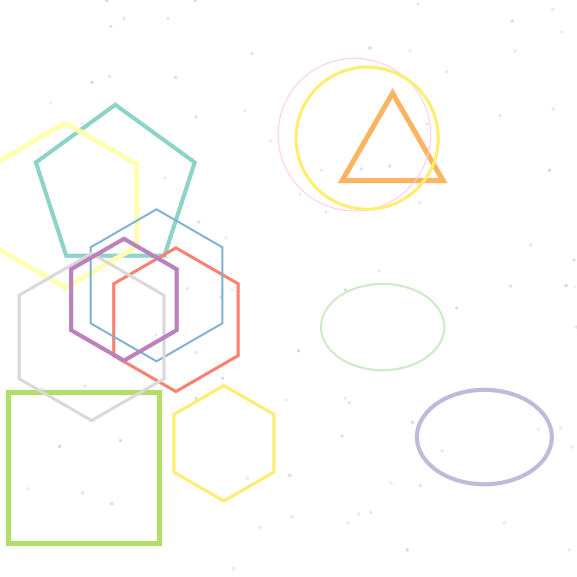[{"shape": "pentagon", "thickness": 2, "radius": 0.72, "center": [0.2, 0.673]}, {"shape": "hexagon", "thickness": 2.5, "radius": 0.71, "center": [0.113, 0.644]}, {"shape": "oval", "thickness": 2, "radius": 0.58, "center": [0.839, 0.242]}, {"shape": "hexagon", "thickness": 1.5, "radius": 0.62, "center": [0.305, 0.446]}, {"shape": "hexagon", "thickness": 1, "radius": 0.66, "center": [0.271, 0.505]}, {"shape": "triangle", "thickness": 2.5, "radius": 0.5, "center": [0.68, 0.737]}, {"shape": "square", "thickness": 2.5, "radius": 0.65, "center": [0.144, 0.19]}, {"shape": "circle", "thickness": 0.5, "radius": 0.66, "center": [0.614, 0.766]}, {"shape": "hexagon", "thickness": 1.5, "radius": 0.72, "center": [0.159, 0.416]}, {"shape": "hexagon", "thickness": 2, "radius": 0.53, "center": [0.215, 0.48]}, {"shape": "oval", "thickness": 1, "radius": 0.53, "center": [0.663, 0.433]}, {"shape": "hexagon", "thickness": 1.5, "radius": 0.5, "center": [0.388, 0.232]}, {"shape": "circle", "thickness": 1.5, "radius": 0.62, "center": [0.636, 0.76]}]